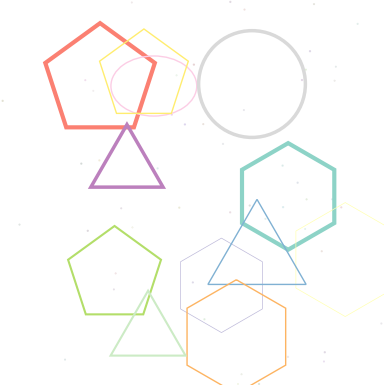[{"shape": "hexagon", "thickness": 3, "radius": 0.69, "center": [0.748, 0.49]}, {"shape": "hexagon", "thickness": 0.5, "radius": 0.74, "center": [0.897, 0.326]}, {"shape": "hexagon", "thickness": 0.5, "radius": 0.61, "center": [0.575, 0.259]}, {"shape": "pentagon", "thickness": 3, "radius": 0.75, "center": [0.26, 0.79]}, {"shape": "triangle", "thickness": 1, "radius": 0.74, "center": [0.668, 0.335]}, {"shape": "hexagon", "thickness": 1, "radius": 0.74, "center": [0.614, 0.126]}, {"shape": "pentagon", "thickness": 1.5, "radius": 0.63, "center": [0.298, 0.286]}, {"shape": "oval", "thickness": 1, "radius": 0.56, "center": [0.4, 0.777]}, {"shape": "circle", "thickness": 2.5, "radius": 0.69, "center": [0.655, 0.782]}, {"shape": "triangle", "thickness": 2.5, "radius": 0.54, "center": [0.33, 0.568]}, {"shape": "triangle", "thickness": 1.5, "radius": 0.56, "center": [0.385, 0.133]}, {"shape": "pentagon", "thickness": 1, "radius": 0.61, "center": [0.374, 0.804]}]